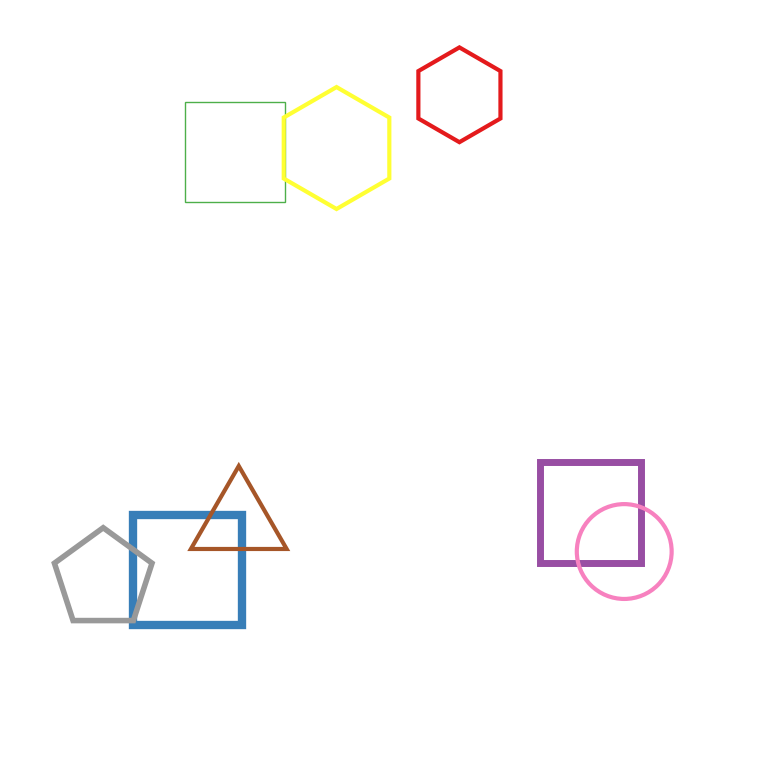[{"shape": "hexagon", "thickness": 1.5, "radius": 0.31, "center": [0.597, 0.877]}, {"shape": "square", "thickness": 3, "radius": 0.36, "center": [0.243, 0.26]}, {"shape": "square", "thickness": 0.5, "radius": 0.32, "center": [0.305, 0.803]}, {"shape": "square", "thickness": 2.5, "radius": 0.33, "center": [0.767, 0.334]}, {"shape": "hexagon", "thickness": 1.5, "radius": 0.4, "center": [0.437, 0.808]}, {"shape": "triangle", "thickness": 1.5, "radius": 0.36, "center": [0.31, 0.323]}, {"shape": "circle", "thickness": 1.5, "radius": 0.31, "center": [0.811, 0.284]}, {"shape": "pentagon", "thickness": 2, "radius": 0.33, "center": [0.134, 0.248]}]